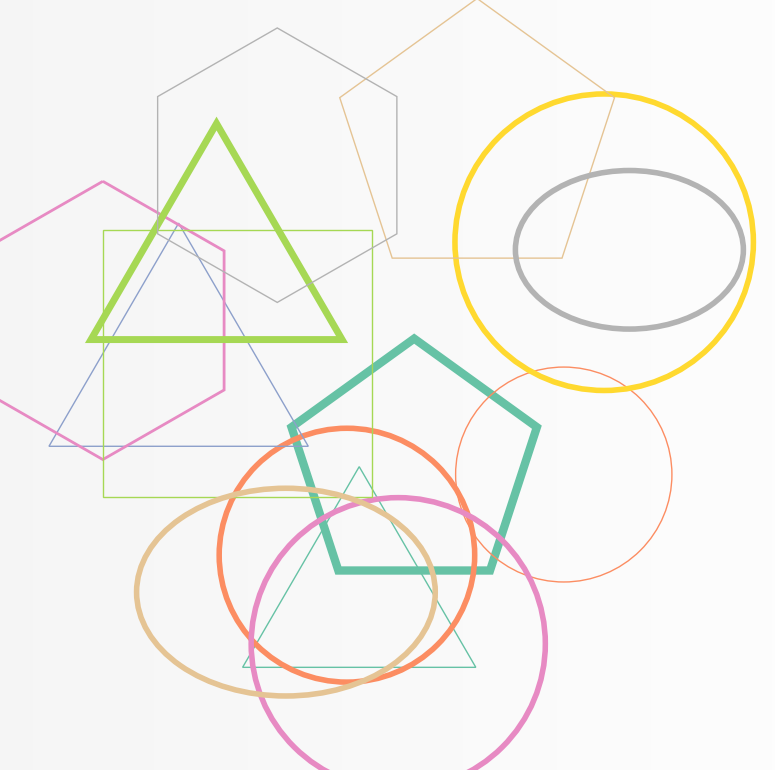[{"shape": "triangle", "thickness": 0.5, "radius": 0.87, "center": [0.464, 0.22]}, {"shape": "pentagon", "thickness": 3, "radius": 0.83, "center": [0.534, 0.394]}, {"shape": "circle", "thickness": 2, "radius": 0.82, "center": [0.448, 0.279]}, {"shape": "circle", "thickness": 0.5, "radius": 0.7, "center": [0.727, 0.384]}, {"shape": "triangle", "thickness": 0.5, "radius": 0.97, "center": [0.23, 0.517]}, {"shape": "hexagon", "thickness": 1, "radius": 0.9, "center": [0.133, 0.584]}, {"shape": "circle", "thickness": 2, "radius": 0.95, "center": [0.514, 0.164]}, {"shape": "square", "thickness": 0.5, "radius": 0.87, "center": [0.306, 0.527]}, {"shape": "triangle", "thickness": 2.5, "radius": 0.94, "center": [0.279, 0.653]}, {"shape": "circle", "thickness": 2, "radius": 0.96, "center": [0.78, 0.685]}, {"shape": "oval", "thickness": 2, "radius": 0.96, "center": [0.369, 0.231]}, {"shape": "pentagon", "thickness": 0.5, "radius": 0.93, "center": [0.616, 0.816]}, {"shape": "oval", "thickness": 2, "radius": 0.74, "center": [0.812, 0.676]}, {"shape": "hexagon", "thickness": 0.5, "radius": 0.89, "center": [0.358, 0.785]}]